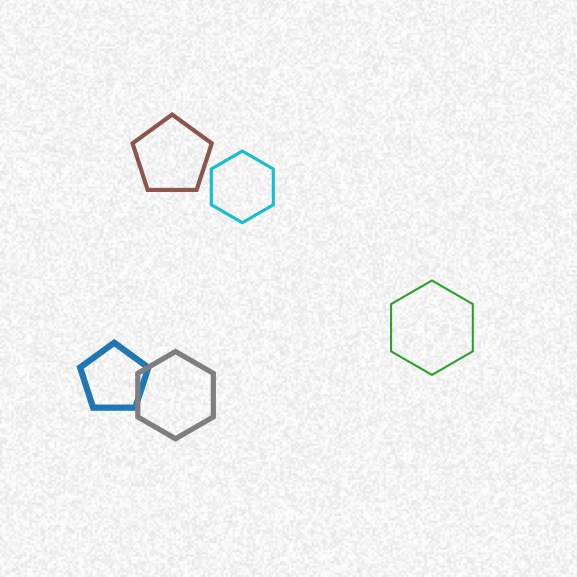[{"shape": "pentagon", "thickness": 3, "radius": 0.31, "center": [0.198, 0.344]}, {"shape": "hexagon", "thickness": 1, "radius": 0.41, "center": [0.748, 0.432]}, {"shape": "pentagon", "thickness": 2, "radius": 0.36, "center": [0.298, 0.729]}, {"shape": "hexagon", "thickness": 2.5, "radius": 0.38, "center": [0.304, 0.315]}, {"shape": "hexagon", "thickness": 1.5, "radius": 0.31, "center": [0.42, 0.676]}]